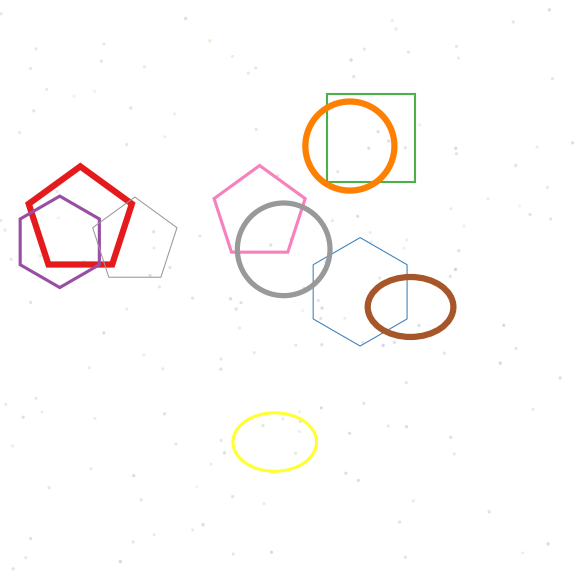[{"shape": "pentagon", "thickness": 3, "radius": 0.47, "center": [0.139, 0.617]}, {"shape": "hexagon", "thickness": 0.5, "radius": 0.47, "center": [0.624, 0.494]}, {"shape": "square", "thickness": 1, "radius": 0.38, "center": [0.643, 0.761]}, {"shape": "hexagon", "thickness": 1.5, "radius": 0.4, "center": [0.103, 0.58]}, {"shape": "circle", "thickness": 3, "radius": 0.39, "center": [0.606, 0.746]}, {"shape": "oval", "thickness": 1.5, "radius": 0.36, "center": [0.476, 0.234]}, {"shape": "oval", "thickness": 3, "radius": 0.37, "center": [0.711, 0.468]}, {"shape": "pentagon", "thickness": 1.5, "radius": 0.41, "center": [0.45, 0.63]}, {"shape": "pentagon", "thickness": 0.5, "radius": 0.38, "center": [0.233, 0.581]}, {"shape": "circle", "thickness": 2.5, "radius": 0.4, "center": [0.491, 0.567]}]